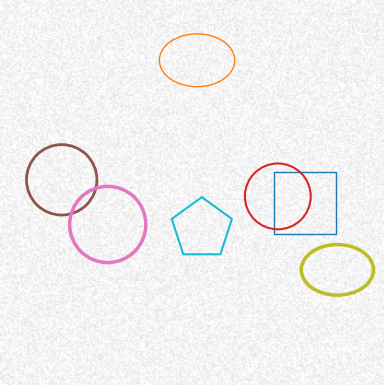[{"shape": "square", "thickness": 1, "radius": 0.4, "center": [0.793, 0.473]}, {"shape": "oval", "thickness": 1, "radius": 0.49, "center": [0.512, 0.843]}, {"shape": "circle", "thickness": 1.5, "radius": 0.43, "center": [0.722, 0.49]}, {"shape": "circle", "thickness": 2, "radius": 0.46, "center": [0.16, 0.533]}, {"shape": "circle", "thickness": 2.5, "radius": 0.49, "center": [0.28, 0.417]}, {"shape": "oval", "thickness": 2.5, "radius": 0.47, "center": [0.876, 0.299]}, {"shape": "pentagon", "thickness": 1.5, "radius": 0.41, "center": [0.524, 0.406]}]